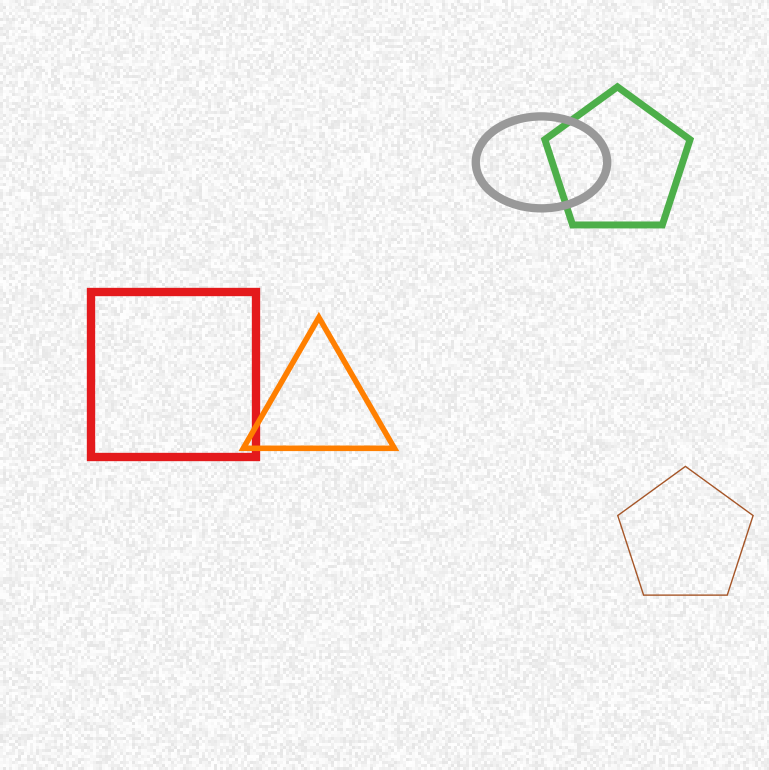[{"shape": "square", "thickness": 3, "radius": 0.54, "center": [0.225, 0.514]}, {"shape": "pentagon", "thickness": 2.5, "radius": 0.5, "center": [0.802, 0.788]}, {"shape": "triangle", "thickness": 2, "radius": 0.57, "center": [0.414, 0.474]}, {"shape": "pentagon", "thickness": 0.5, "radius": 0.46, "center": [0.89, 0.302]}, {"shape": "oval", "thickness": 3, "radius": 0.43, "center": [0.703, 0.789]}]